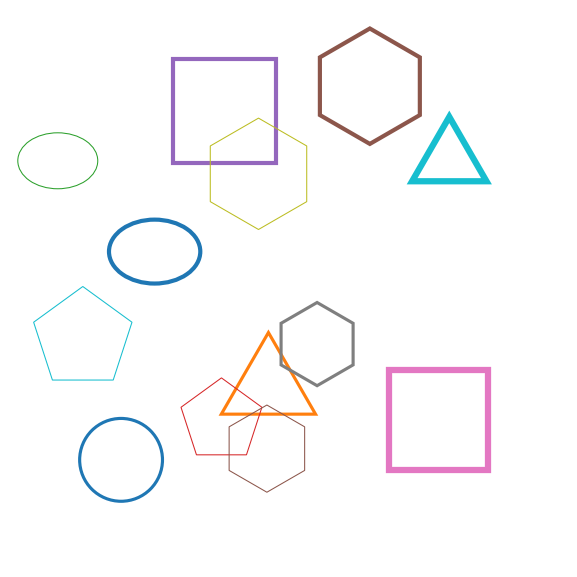[{"shape": "circle", "thickness": 1.5, "radius": 0.36, "center": [0.21, 0.203]}, {"shape": "oval", "thickness": 2, "radius": 0.4, "center": [0.268, 0.563]}, {"shape": "triangle", "thickness": 1.5, "radius": 0.47, "center": [0.465, 0.329]}, {"shape": "oval", "thickness": 0.5, "radius": 0.35, "center": [0.1, 0.721]}, {"shape": "pentagon", "thickness": 0.5, "radius": 0.37, "center": [0.383, 0.271]}, {"shape": "square", "thickness": 2, "radius": 0.45, "center": [0.389, 0.807]}, {"shape": "hexagon", "thickness": 0.5, "radius": 0.38, "center": [0.462, 0.222]}, {"shape": "hexagon", "thickness": 2, "radius": 0.5, "center": [0.64, 0.85]}, {"shape": "square", "thickness": 3, "radius": 0.43, "center": [0.759, 0.272]}, {"shape": "hexagon", "thickness": 1.5, "radius": 0.36, "center": [0.549, 0.403]}, {"shape": "hexagon", "thickness": 0.5, "radius": 0.48, "center": [0.448, 0.698]}, {"shape": "triangle", "thickness": 3, "radius": 0.37, "center": [0.778, 0.722]}, {"shape": "pentagon", "thickness": 0.5, "radius": 0.45, "center": [0.143, 0.413]}]